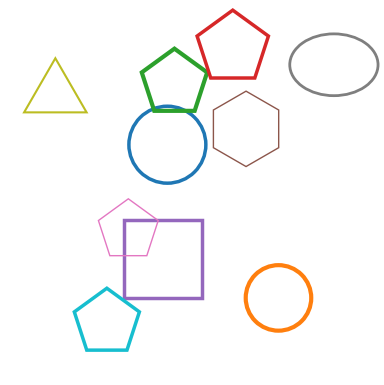[{"shape": "circle", "thickness": 2.5, "radius": 0.5, "center": [0.435, 0.624]}, {"shape": "circle", "thickness": 3, "radius": 0.43, "center": [0.723, 0.226]}, {"shape": "pentagon", "thickness": 3, "radius": 0.45, "center": [0.453, 0.784]}, {"shape": "pentagon", "thickness": 2.5, "radius": 0.49, "center": [0.605, 0.876]}, {"shape": "square", "thickness": 2.5, "radius": 0.5, "center": [0.423, 0.328]}, {"shape": "hexagon", "thickness": 1, "radius": 0.49, "center": [0.639, 0.665]}, {"shape": "pentagon", "thickness": 1, "radius": 0.41, "center": [0.333, 0.402]}, {"shape": "oval", "thickness": 2, "radius": 0.57, "center": [0.867, 0.832]}, {"shape": "triangle", "thickness": 1.5, "radius": 0.47, "center": [0.144, 0.755]}, {"shape": "pentagon", "thickness": 2.5, "radius": 0.44, "center": [0.278, 0.162]}]